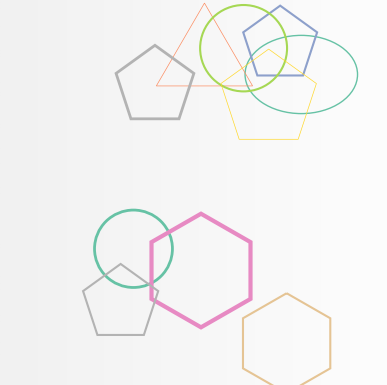[{"shape": "oval", "thickness": 1, "radius": 0.73, "center": [0.778, 0.807]}, {"shape": "circle", "thickness": 2, "radius": 0.5, "center": [0.344, 0.354]}, {"shape": "triangle", "thickness": 0.5, "radius": 0.72, "center": [0.528, 0.849]}, {"shape": "pentagon", "thickness": 1.5, "radius": 0.5, "center": [0.723, 0.885]}, {"shape": "hexagon", "thickness": 3, "radius": 0.74, "center": [0.519, 0.297]}, {"shape": "circle", "thickness": 1.5, "radius": 0.56, "center": [0.629, 0.875]}, {"shape": "pentagon", "thickness": 0.5, "radius": 0.65, "center": [0.693, 0.743]}, {"shape": "hexagon", "thickness": 1.5, "radius": 0.65, "center": [0.74, 0.108]}, {"shape": "pentagon", "thickness": 1.5, "radius": 0.51, "center": [0.311, 0.212]}, {"shape": "pentagon", "thickness": 2, "radius": 0.53, "center": [0.4, 0.777]}]